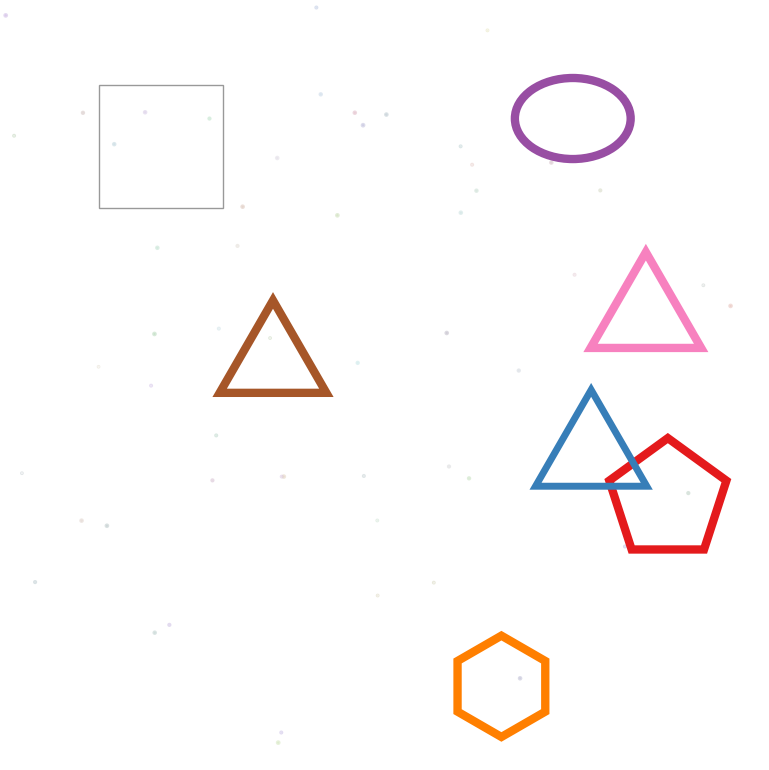[{"shape": "pentagon", "thickness": 3, "radius": 0.4, "center": [0.867, 0.351]}, {"shape": "triangle", "thickness": 2.5, "radius": 0.42, "center": [0.768, 0.41]}, {"shape": "oval", "thickness": 3, "radius": 0.38, "center": [0.744, 0.846]}, {"shape": "hexagon", "thickness": 3, "radius": 0.33, "center": [0.651, 0.109]}, {"shape": "triangle", "thickness": 3, "radius": 0.4, "center": [0.355, 0.53]}, {"shape": "triangle", "thickness": 3, "radius": 0.41, "center": [0.839, 0.59]}, {"shape": "square", "thickness": 0.5, "radius": 0.4, "center": [0.209, 0.81]}]